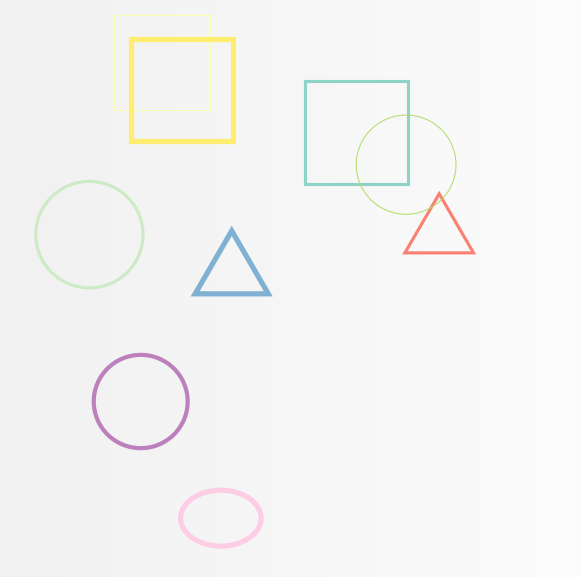[{"shape": "square", "thickness": 1.5, "radius": 0.45, "center": [0.613, 0.77]}, {"shape": "square", "thickness": 0.5, "radius": 0.41, "center": [0.279, 0.891]}, {"shape": "triangle", "thickness": 1.5, "radius": 0.34, "center": [0.756, 0.595]}, {"shape": "triangle", "thickness": 2.5, "radius": 0.36, "center": [0.399, 0.527]}, {"shape": "circle", "thickness": 0.5, "radius": 0.43, "center": [0.699, 0.714]}, {"shape": "oval", "thickness": 2.5, "radius": 0.35, "center": [0.38, 0.102]}, {"shape": "circle", "thickness": 2, "radius": 0.4, "center": [0.242, 0.304]}, {"shape": "circle", "thickness": 1.5, "radius": 0.46, "center": [0.154, 0.593]}, {"shape": "square", "thickness": 2.5, "radius": 0.44, "center": [0.313, 0.843]}]